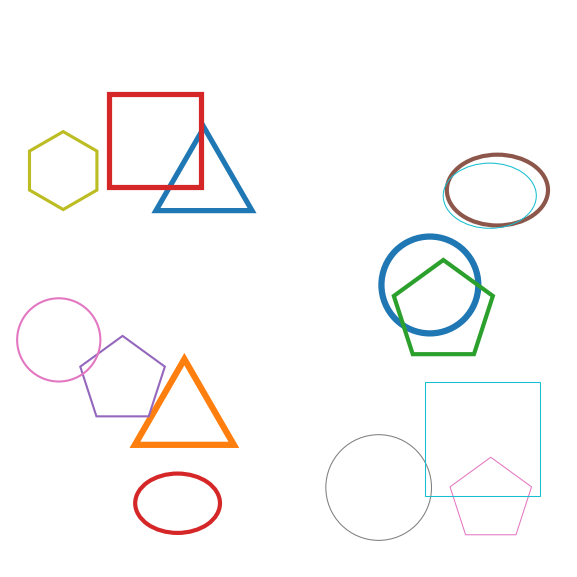[{"shape": "circle", "thickness": 3, "radius": 0.42, "center": [0.744, 0.506]}, {"shape": "triangle", "thickness": 2.5, "radius": 0.48, "center": [0.353, 0.682]}, {"shape": "triangle", "thickness": 3, "radius": 0.49, "center": [0.319, 0.278]}, {"shape": "pentagon", "thickness": 2, "radius": 0.45, "center": [0.768, 0.459]}, {"shape": "square", "thickness": 2.5, "radius": 0.4, "center": [0.268, 0.756]}, {"shape": "oval", "thickness": 2, "radius": 0.37, "center": [0.308, 0.128]}, {"shape": "pentagon", "thickness": 1, "radius": 0.39, "center": [0.212, 0.34]}, {"shape": "oval", "thickness": 2, "radius": 0.44, "center": [0.861, 0.67]}, {"shape": "circle", "thickness": 1, "radius": 0.36, "center": [0.102, 0.411]}, {"shape": "pentagon", "thickness": 0.5, "radius": 0.37, "center": [0.85, 0.133]}, {"shape": "circle", "thickness": 0.5, "radius": 0.46, "center": [0.656, 0.155]}, {"shape": "hexagon", "thickness": 1.5, "radius": 0.34, "center": [0.109, 0.704]}, {"shape": "oval", "thickness": 0.5, "radius": 0.4, "center": [0.848, 0.66]}, {"shape": "square", "thickness": 0.5, "radius": 0.49, "center": [0.836, 0.239]}]